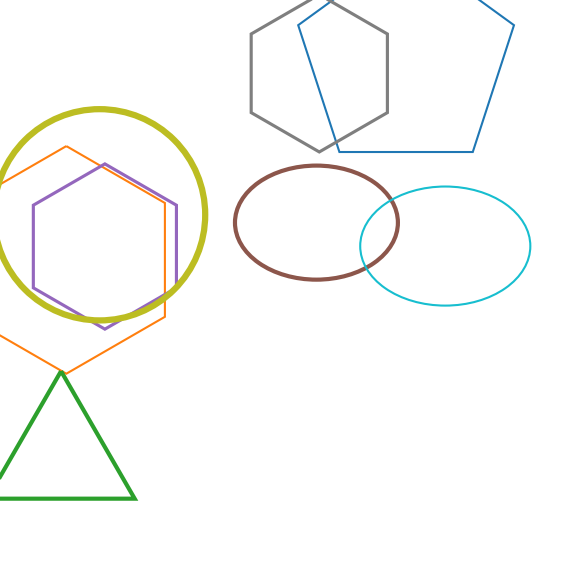[{"shape": "pentagon", "thickness": 1, "radius": 0.98, "center": [0.703, 0.895]}, {"shape": "hexagon", "thickness": 1, "radius": 0.99, "center": [0.115, 0.549]}, {"shape": "triangle", "thickness": 2, "radius": 0.74, "center": [0.106, 0.209]}, {"shape": "hexagon", "thickness": 1.5, "radius": 0.72, "center": [0.182, 0.572]}, {"shape": "oval", "thickness": 2, "radius": 0.71, "center": [0.548, 0.614]}, {"shape": "hexagon", "thickness": 1.5, "radius": 0.68, "center": [0.553, 0.872]}, {"shape": "circle", "thickness": 3, "radius": 0.91, "center": [0.172, 0.627]}, {"shape": "oval", "thickness": 1, "radius": 0.74, "center": [0.771, 0.573]}]